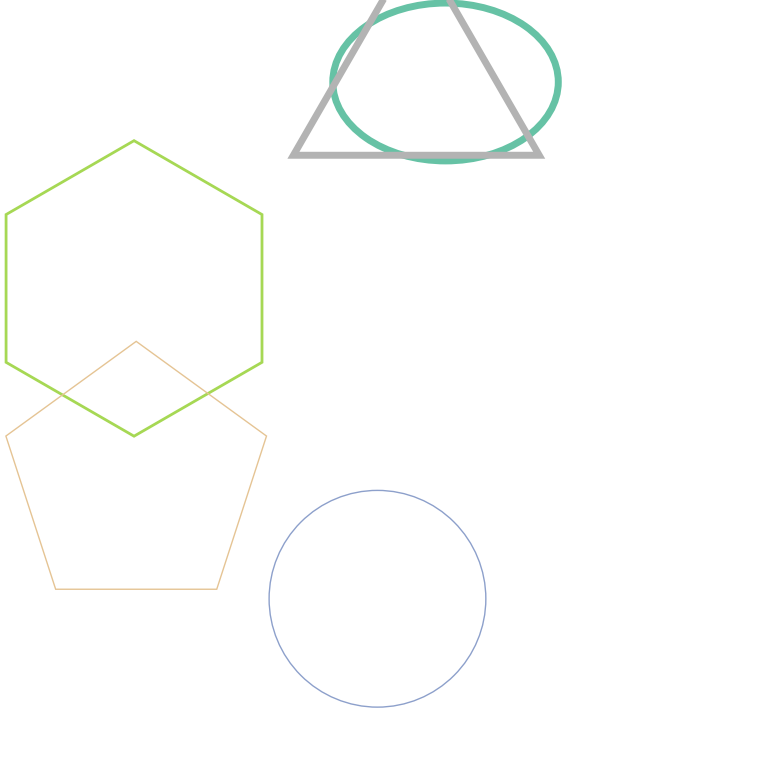[{"shape": "oval", "thickness": 2.5, "radius": 0.73, "center": [0.579, 0.894]}, {"shape": "circle", "thickness": 0.5, "radius": 0.7, "center": [0.49, 0.222]}, {"shape": "hexagon", "thickness": 1, "radius": 0.96, "center": [0.174, 0.625]}, {"shape": "pentagon", "thickness": 0.5, "radius": 0.89, "center": [0.177, 0.379]}, {"shape": "triangle", "thickness": 2.5, "radius": 0.92, "center": [0.541, 0.891]}]